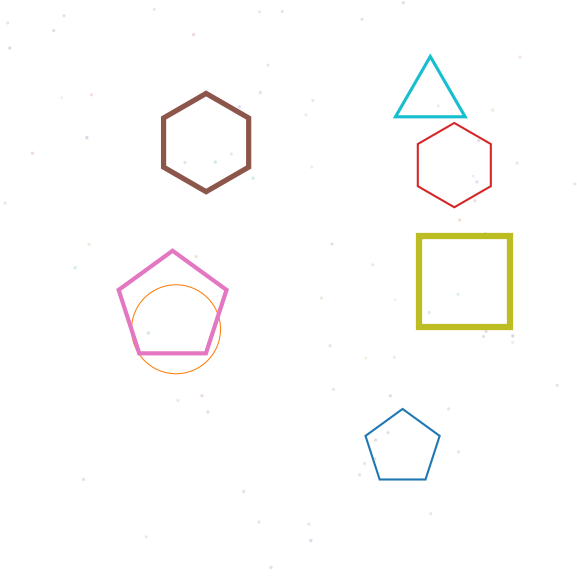[{"shape": "pentagon", "thickness": 1, "radius": 0.34, "center": [0.697, 0.223]}, {"shape": "circle", "thickness": 0.5, "radius": 0.39, "center": [0.305, 0.429]}, {"shape": "hexagon", "thickness": 1, "radius": 0.37, "center": [0.787, 0.713]}, {"shape": "hexagon", "thickness": 2.5, "radius": 0.43, "center": [0.357, 0.752]}, {"shape": "pentagon", "thickness": 2, "radius": 0.49, "center": [0.299, 0.467]}, {"shape": "square", "thickness": 3, "radius": 0.39, "center": [0.804, 0.512]}, {"shape": "triangle", "thickness": 1.5, "radius": 0.35, "center": [0.745, 0.832]}]